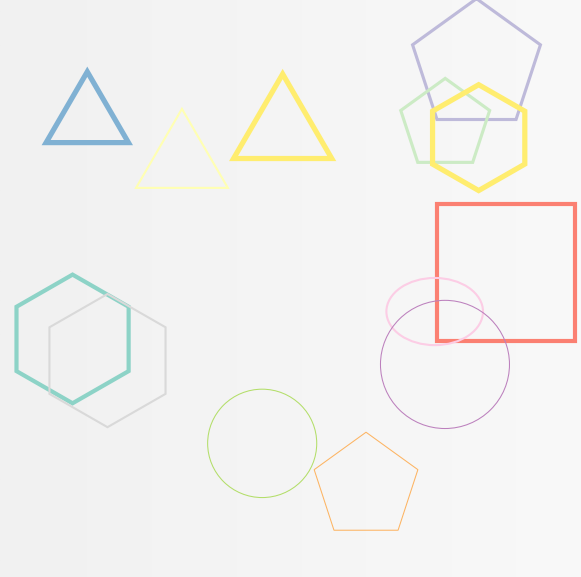[{"shape": "hexagon", "thickness": 2, "radius": 0.56, "center": [0.125, 0.412]}, {"shape": "triangle", "thickness": 1, "radius": 0.46, "center": [0.313, 0.719]}, {"shape": "pentagon", "thickness": 1.5, "radius": 0.58, "center": [0.82, 0.886]}, {"shape": "square", "thickness": 2, "radius": 0.59, "center": [0.871, 0.527]}, {"shape": "triangle", "thickness": 2.5, "radius": 0.41, "center": [0.15, 0.793]}, {"shape": "pentagon", "thickness": 0.5, "radius": 0.47, "center": [0.63, 0.157]}, {"shape": "circle", "thickness": 0.5, "radius": 0.47, "center": [0.451, 0.231]}, {"shape": "oval", "thickness": 1, "radius": 0.42, "center": [0.748, 0.46]}, {"shape": "hexagon", "thickness": 1, "radius": 0.58, "center": [0.185, 0.375]}, {"shape": "circle", "thickness": 0.5, "radius": 0.55, "center": [0.766, 0.368]}, {"shape": "pentagon", "thickness": 1.5, "radius": 0.4, "center": [0.766, 0.783]}, {"shape": "triangle", "thickness": 2.5, "radius": 0.49, "center": [0.486, 0.773]}, {"shape": "hexagon", "thickness": 2.5, "radius": 0.46, "center": [0.824, 0.761]}]